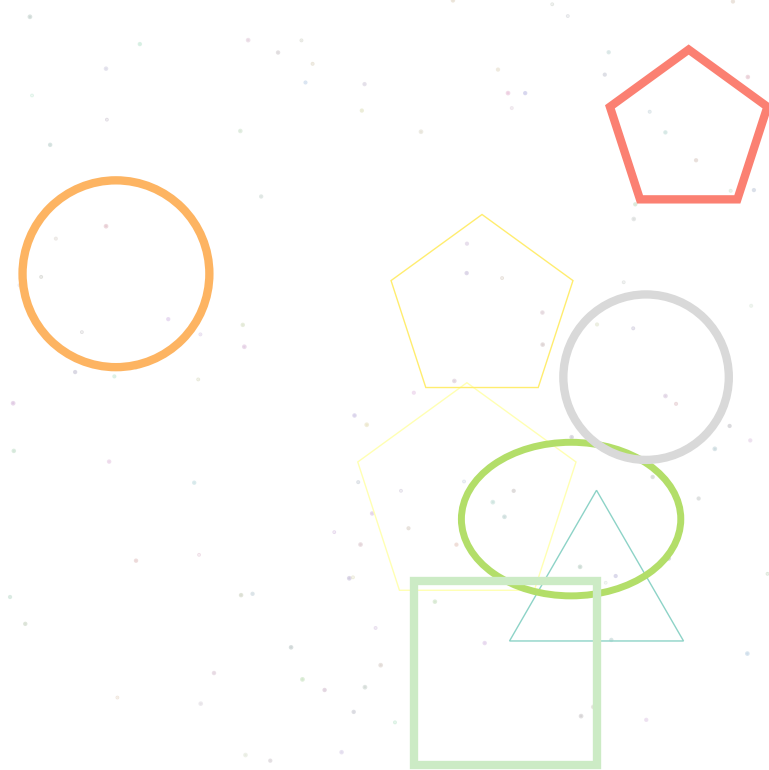[{"shape": "triangle", "thickness": 0.5, "radius": 0.65, "center": [0.775, 0.233]}, {"shape": "pentagon", "thickness": 0.5, "radius": 0.75, "center": [0.606, 0.354]}, {"shape": "pentagon", "thickness": 3, "radius": 0.54, "center": [0.894, 0.828]}, {"shape": "circle", "thickness": 3, "radius": 0.61, "center": [0.151, 0.644]}, {"shape": "oval", "thickness": 2.5, "radius": 0.71, "center": [0.742, 0.326]}, {"shape": "circle", "thickness": 3, "radius": 0.54, "center": [0.839, 0.51]}, {"shape": "square", "thickness": 3, "radius": 0.6, "center": [0.656, 0.126]}, {"shape": "pentagon", "thickness": 0.5, "radius": 0.62, "center": [0.626, 0.597]}]